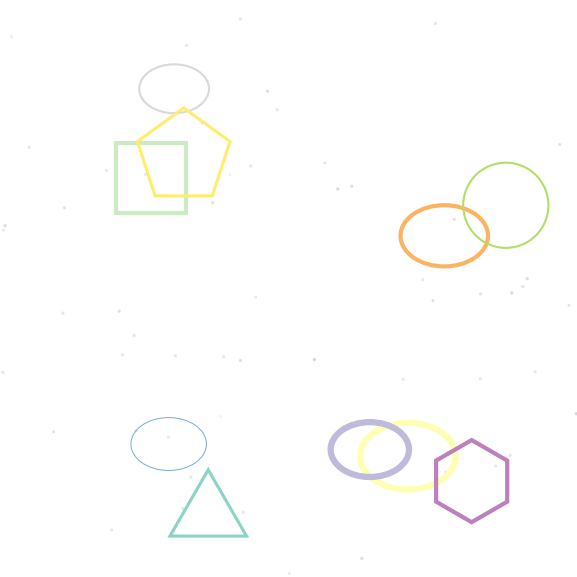[{"shape": "triangle", "thickness": 1.5, "radius": 0.38, "center": [0.361, 0.109]}, {"shape": "oval", "thickness": 3, "radius": 0.41, "center": [0.706, 0.209]}, {"shape": "oval", "thickness": 3, "radius": 0.34, "center": [0.64, 0.221]}, {"shape": "oval", "thickness": 0.5, "radius": 0.33, "center": [0.292, 0.23]}, {"shape": "oval", "thickness": 2, "radius": 0.38, "center": [0.769, 0.591]}, {"shape": "circle", "thickness": 1, "radius": 0.37, "center": [0.876, 0.644]}, {"shape": "oval", "thickness": 1, "radius": 0.3, "center": [0.302, 0.845]}, {"shape": "hexagon", "thickness": 2, "radius": 0.36, "center": [0.817, 0.166]}, {"shape": "square", "thickness": 2, "radius": 0.3, "center": [0.262, 0.691]}, {"shape": "pentagon", "thickness": 1.5, "radius": 0.42, "center": [0.318, 0.728]}]